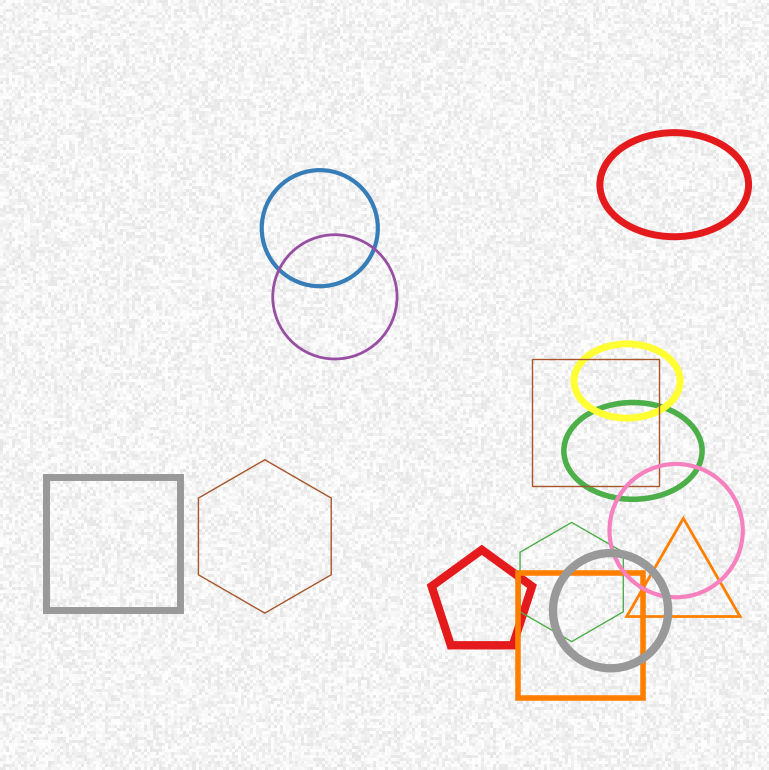[{"shape": "pentagon", "thickness": 3, "radius": 0.34, "center": [0.626, 0.217]}, {"shape": "oval", "thickness": 2.5, "radius": 0.48, "center": [0.876, 0.76]}, {"shape": "circle", "thickness": 1.5, "radius": 0.38, "center": [0.415, 0.704]}, {"shape": "oval", "thickness": 2, "radius": 0.45, "center": [0.822, 0.414]}, {"shape": "hexagon", "thickness": 0.5, "radius": 0.39, "center": [0.742, 0.244]}, {"shape": "circle", "thickness": 1, "radius": 0.4, "center": [0.435, 0.614]}, {"shape": "square", "thickness": 2, "radius": 0.41, "center": [0.754, 0.175]}, {"shape": "triangle", "thickness": 1, "radius": 0.42, "center": [0.888, 0.242]}, {"shape": "oval", "thickness": 2.5, "radius": 0.34, "center": [0.814, 0.505]}, {"shape": "hexagon", "thickness": 0.5, "radius": 0.5, "center": [0.344, 0.303]}, {"shape": "square", "thickness": 0.5, "radius": 0.41, "center": [0.773, 0.451]}, {"shape": "circle", "thickness": 1.5, "radius": 0.43, "center": [0.878, 0.311]}, {"shape": "circle", "thickness": 3, "radius": 0.37, "center": [0.793, 0.207]}, {"shape": "square", "thickness": 2.5, "radius": 0.43, "center": [0.147, 0.294]}]